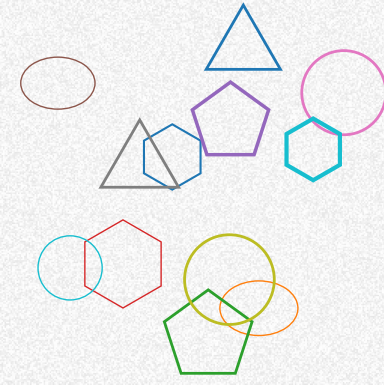[{"shape": "triangle", "thickness": 2, "radius": 0.56, "center": [0.632, 0.875]}, {"shape": "hexagon", "thickness": 1.5, "radius": 0.42, "center": [0.447, 0.592]}, {"shape": "oval", "thickness": 1, "radius": 0.51, "center": [0.672, 0.199]}, {"shape": "pentagon", "thickness": 2, "radius": 0.6, "center": [0.541, 0.127]}, {"shape": "hexagon", "thickness": 1, "radius": 0.57, "center": [0.319, 0.314]}, {"shape": "pentagon", "thickness": 2.5, "radius": 0.52, "center": [0.599, 0.683]}, {"shape": "oval", "thickness": 1, "radius": 0.48, "center": [0.15, 0.784]}, {"shape": "circle", "thickness": 2, "radius": 0.55, "center": [0.893, 0.759]}, {"shape": "triangle", "thickness": 2, "radius": 0.58, "center": [0.363, 0.572]}, {"shape": "circle", "thickness": 2, "radius": 0.58, "center": [0.596, 0.274]}, {"shape": "hexagon", "thickness": 3, "radius": 0.4, "center": [0.814, 0.612]}, {"shape": "circle", "thickness": 1, "radius": 0.42, "center": [0.182, 0.304]}]